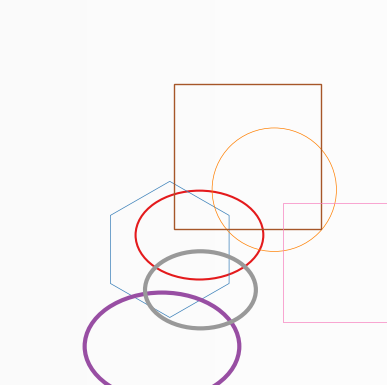[{"shape": "oval", "thickness": 1.5, "radius": 0.82, "center": [0.515, 0.389]}, {"shape": "hexagon", "thickness": 0.5, "radius": 0.88, "center": [0.438, 0.352]}, {"shape": "oval", "thickness": 3, "radius": 1.0, "center": [0.418, 0.1]}, {"shape": "circle", "thickness": 0.5, "radius": 0.8, "center": [0.708, 0.507]}, {"shape": "square", "thickness": 1, "radius": 0.94, "center": [0.639, 0.594]}, {"shape": "square", "thickness": 0.5, "radius": 0.77, "center": [0.886, 0.318]}, {"shape": "oval", "thickness": 3, "radius": 0.72, "center": [0.517, 0.247]}]